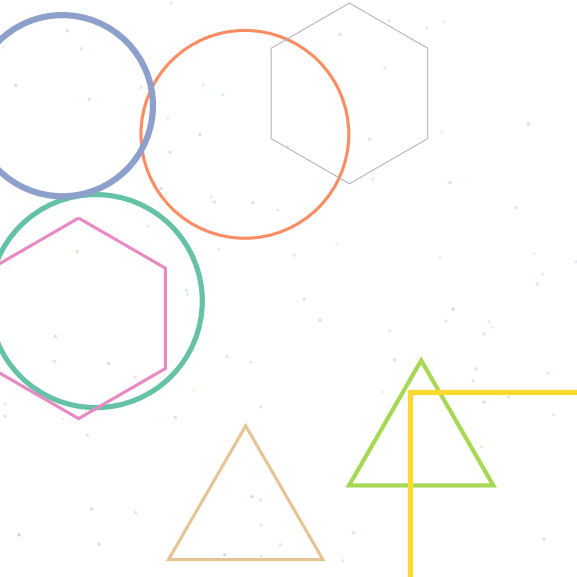[{"shape": "circle", "thickness": 2.5, "radius": 0.92, "center": [0.166, 0.478]}, {"shape": "circle", "thickness": 1.5, "radius": 0.9, "center": [0.424, 0.767]}, {"shape": "circle", "thickness": 3, "radius": 0.78, "center": [0.108, 0.816]}, {"shape": "hexagon", "thickness": 1.5, "radius": 0.87, "center": [0.136, 0.448]}, {"shape": "triangle", "thickness": 2, "radius": 0.72, "center": [0.729, 0.231]}, {"shape": "square", "thickness": 2.5, "radius": 0.91, "center": [0.892, 0.138]}, {"shape": "triangle", "thickness": 1.5, "radius": 0.77, "center": [0.425, 0.107]}, {"shape": "hexagon", "thickness": 0.5, "radius": 0.78, "center": [0.605, 0.837]}]